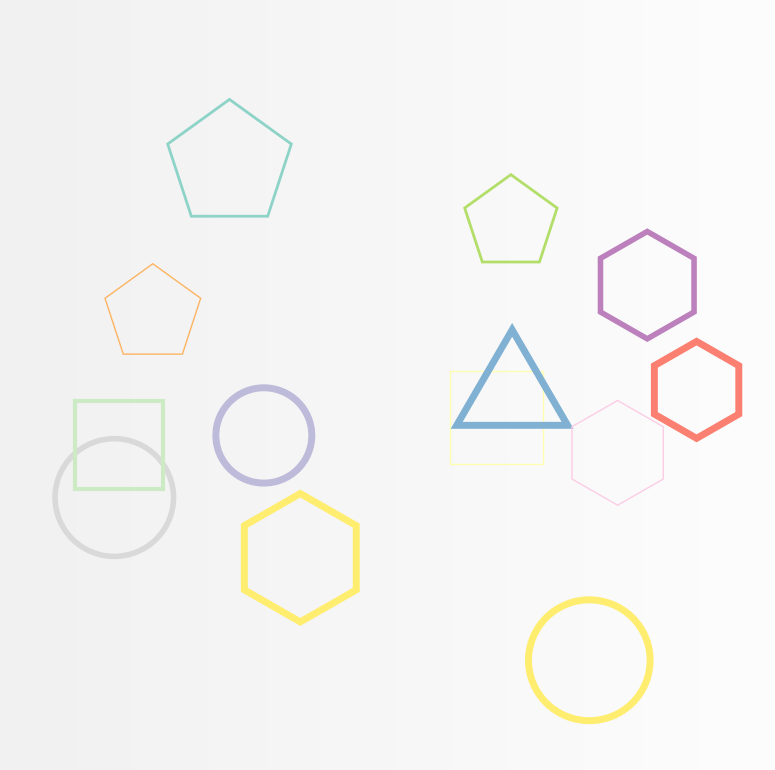[{"shape": "pentagon", "thickness": 1, "radius": 0.42, "center": [0.296, 0.787]}, {"shape": "square", "thickness": 0.5, "radius": 0.3, "center": [0.64, 0.457]}, {"shape": "circle", "thickness": 2.5, "radius": 0.31, "center": [0.34, 0.434]}, {"shape": "hexagon", "thickness": 2.5, "radius": 0.31, "center": [0.899, 0.494]}, {"shape": "triangle", "thickness": 2.5, "radius": 0.41, "center": [0.661, 0.489]}, {"shape": "pentagon", "thickness": 0.5, "radius": 0.32, "center": [0.197, 0.593]}, {"shape": "pentagon", "thickness": 1, "radius": 0.31, "center": [0.659, 0.71]}, {"shape": "hexagon", "thickness": 0.5, "radius": 0.34, "center": [0.797, 0.412]}, {"shape": "circle", "thickness": 2, "radius": 0.38, "center": [0.147, 0.354]}, {"shape": "hexagon", "thickness": 2, "radius": 0.35, "center": [0.835, 0.63]}, {"shape": "square", "thickness": 1.5, "radius": 0.29, "center": [0.154, 0.422]}, {"shape": "circle", "thickness": 2.5, "radius": 0.39, "center": [0.76, 0.143]}, {"shape": "hexagon", "thickness": 2.5, "radius": 0.42, "center": [0.387, 0.276]}]